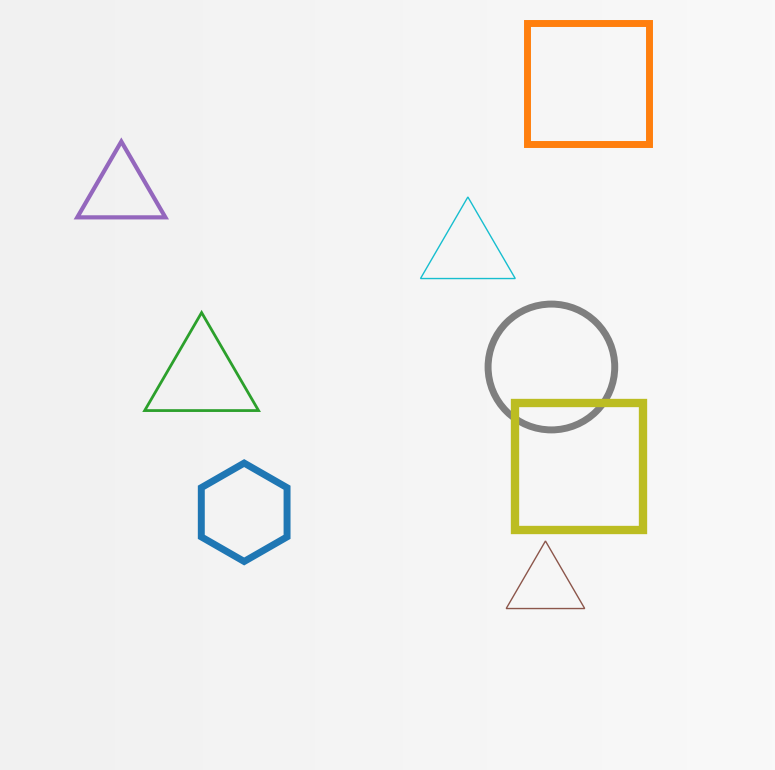[{"shape": "hexagon", "thickness": 2.5, "radius": 0.32, "center": [0.315, 0.335]}, {"shape": "square", "thickness": 2.5, "radius": 0.39, "center": [0.759, 0.891]}, {"shape": "triangle", "thickness": 1, "radius": 0.42, "center": [0.26, 0.509]}, {"shape": "triangle", "thickness": 1.5, "radius": 0.33, "center": [0.157, 0.751]}, {"shape": "triangle", "thickness": 0.5, "radius": 0.29, "center": [0.704, 0.239]}, {"shape": "circle", "thickness": 2.5, "radius": 0.41, "center": [0.711, 0.523]}, {"shape": "square", "thickness": 3, "radius": 0.41, "center": [0.747, 0.395]}, {"shape": "triangle", "thickness": 0.5, "radius": 0.35, "center": [0.604, 0.674]}]